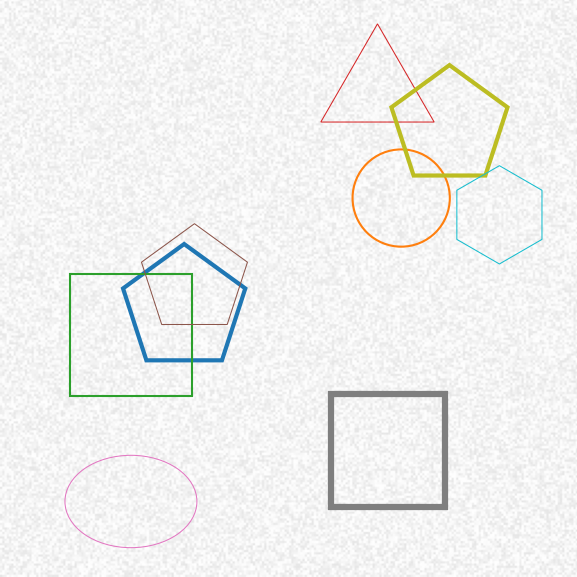[{"shape": "pentagon", "thickness": 2, "radius": 0.56, "center": [0.319, 0.465]}, {"shape": "circle", "thickness": 1, "radius": 0.42, "center": [0.695, 0.656]}, {"shape": "square", "thickness": 1, "radius": 0.53, "center": [0.227, 0.419]}, {"shape": "triangle", "thickness": 0.5, "radius": 0.57, "center": [0.654, 0.844]}, {"shape": "pentagon", "thickness": 0.5, "radius": 0.48, "center": [0.337, 0.515]}, {"shape": "oval", "thickness": 0.5, "radius": 0.57, "center": [0.227, 0.131]}, {"shape": "square", "thickness": 3, "radius": 0.49, "center": [0.672, 0.219]}, {"shape": "pentagon", "thickness": 2, "radius": 0.53, "center": [0.778, 0.781]}, {"shape": "hexagon", "thickness": 0.5, "radius": 0.43, "center": [0.865, 0.627]}]